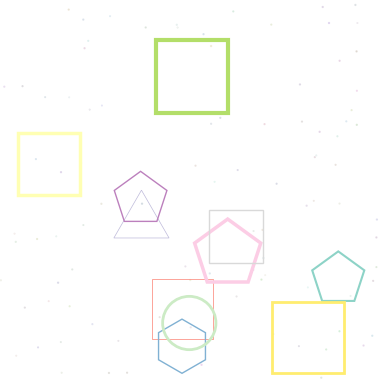[{"shape": "pentagon", "thickness": 1.5, "radius": 0.36, "center": [0.879, 0.276]}, {"shape": "square", "thickness": 2.5, "radius": 0.4, "center": [0.128, 0.573]}, {"shape": "triangle", "thickness": 0.5, "radius": 0.41, "center": [0.367, 0.423]}, {"shape": "square", "thickness": 0.5, "radius": 0.39, "center": [0.474, 0.197]}, {"shape": "hexagon", "thickness": 1, "radius": 0.35, "center": [0.473, 0.101]}, {"shape": "square", "thickness": 3, "radius": 0.47, "center": [0.5, 0.801]}, {"shape": "pentagon", "thickness": 2.5, "radius": 0.45, "center": [0.591, 0.341]}, {"shape": "square", "thickness": 1, "radius": 0.35, "center": [0.613, 0.386]}, {"shape": "pentagon", "thickness": 1, "radius": 0.36, "center": [0.365, 0.483]}, {"shape": "circle", "thickness": 2, "radius": 0.35, "center": [0.492, 0.161]}, {"shape": "square", "thickness": 2, "radius": 0.47, "center": [0.801, 0.124]}]